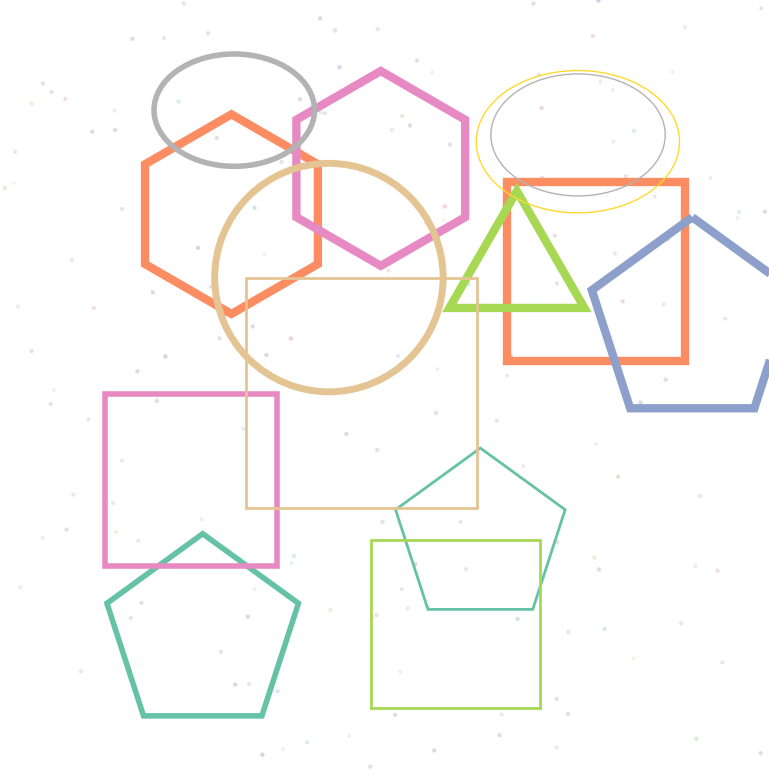[{"shape": "pentagon", "thickness": 1, "radius": 0.58, "center": [0.624, 0.302]}, {"shape": "pentagon", "thickness": 2, "radius": 0.65, "center": [0.263, 0.176]}, {"shape": "hexagon", "thickness": 3, "radius": 0.65, "center": [0.301, 0.722]}, {"shape": "square", "thickness": 3, "radius": 0.58, "center": [0.774, 0.647]}, {"shape": "pentagon", "thickness": 3, "radius": 0.69, "center": [0.899, 0.581]}, {"shape": "square", "thickness": 2, "radius": 0.56, "center": [0.248, 0.377]}, {"shape": "hexagon", "thickness": 3, "radius": 0.63, "center": [0.495, 0.781]}, {"shape": "square", "thickness": 1, "radius": 0.55, "center": [0.591, 0.19]}, {"shape": "triangle", "thickness": 3, "radius": 0.51, "center": [0.671, 0.651]}, {"shape": "oval", "thickness": 0.5, "radius": 0.66, "center": [0.751, 0.816]}, {"shape": "circle", "thickness": 2.5, "radius": 0.74, "center": [0.427, 0.64]}, {"shape": "square", "thickness": 1, "radius": 0.75, "center": [0.469, 0.489]}, {"shape": "oval", "thickness": 0.5, "radius": 0.57, "center": [0.751, 0.825]}, {"shape": "oval", "thickness": 2, "radius": 0.52, "center": [0.304, 0.857]}]